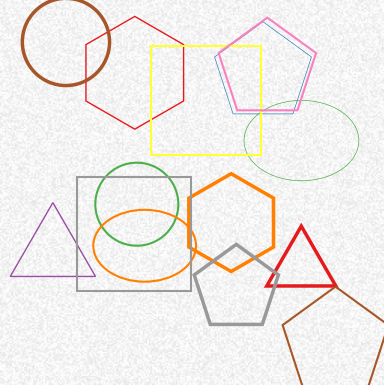[{"shape": "hexagon", "thickness": 1, "radius": 0.73, "center": [0.35, 0.811]}, {"shape": "triangle", "thickness": 2.5, "radius": 0.52, "center": [0.783, 0.309]}, {"shape": "pentagon", "thickness": 0.5, "radius": 0.66, "center": [0.683, 0.811]}, {"shape": "circle", "thickness": 1.5, "radius": 0.54, "center": [0.355, 0.47]}, {"shape": "oval", "thickness": 0.5, "radius": 0.75, "center": [0.783, 0.635]}, {"shape": "triangle", "thickness": 1, "radius": 0.64, "center": [0.137, 0.346]}, {"shape": "hexagon", "thickness": 2.5, "radius": 0.64, "center": [0.6, 0.422]}, {"shape": "oval", "thickness": 1.5, "radius": 0.67, "center": [0.376, 0.362]}, {"shape": "square", "thickness": 1.5, "radius": 0.71, "center": [0.536, 0.739]}, {"shape": "circle", "thickness": 2.5, "radius": 0.57, "center": [0.171, 0.891]}, {"shape": "pentagon", "thickness": 1.5, "radius": 0.72, "center": [0.871, 0.111]}, {"shape": "pentagon", "thickness": 1.5, "radius": 0.67, "center": [0.694, 0.821]}, {"shape": "pentagon", "thickness": 2.5, "radius": 0.57, "center": [0.614, 0.25]}, {"shape": "square", "thickness": 1.5, "radius": 0.74, "center": [0.347, 0.392]}]